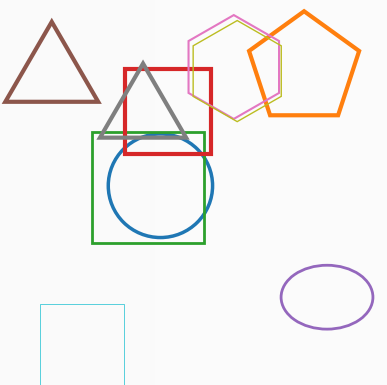[{"shape": "circle", "thickness": 2.5, "radius": 0.67, "center": [0.414, 0.518]}, {"shape": "pentagon", "thickness": 3, "radius": 0.75, "center": [0.785, 0.821]}, {"shape": "square", "thickness": 2, "radius": 0.72, "center": [0.382, 0.513]}, {"shape": "square", "thickness": 3, "radius": 0.55, "center": [0.433, 0.71]}, {"shape": "oval", "thickness": 2, "radius": 0.59, "center": [0.844, 0.228]}, {"shape": "triangle", "thickness": 3, "radius": 0.69, "center": [0.134, 0.805]}, {"shape": "hexagon", "thickness": 1.5, "radius": 0.67, "center": [0.603, 0.826]}, {"shape": "triangle", "thickness": 3, "radius": 0.64, "center": [0.369, 0.707]}, {"shape": "hexagon", "thickness": 1, "radius": 0.66, "center": [0.612, 0.815]}, {"shape": "square", "thickness": 0.5, "radius": 0.54, "center": [0.212, 0.103]}]